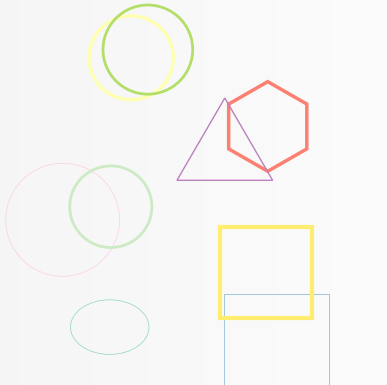[{"shape": "oval", "thickness": 0.5, "radius": 0.51, "center": [0.283, 0.15]}, {"shape": "circle", "thickness": 2.5, "radius": 0.54, "center": [0.338, 0.85]}, {"shape": "hexagon", "thickness": 2.5, "radius": 0.58, "center": [0.691, 0.672]}, {"shape": "square", "thickness": 0.5, "radius": 0.68, "center": [0.714, 0.1]}, {"shape": "circle", "thickness": 2, "radius": 0.58, "center": [0.382, 0.871]}, {"shape": "circle", "thickness": 0.5, "radius": 0.73, "center": [0.162, 0.429]}, {"shape": "triangle", "thickness": 1, "radius": 0.71, "center": [0.58, 0.603]}, {"shape": "circle", "thickness": 2, "radius": 0.53, "center": [0.286, 0.463]}, {"shape": "square", "thickness": 3, "radius": 0.59, "center": [0.687, 0.292]}]